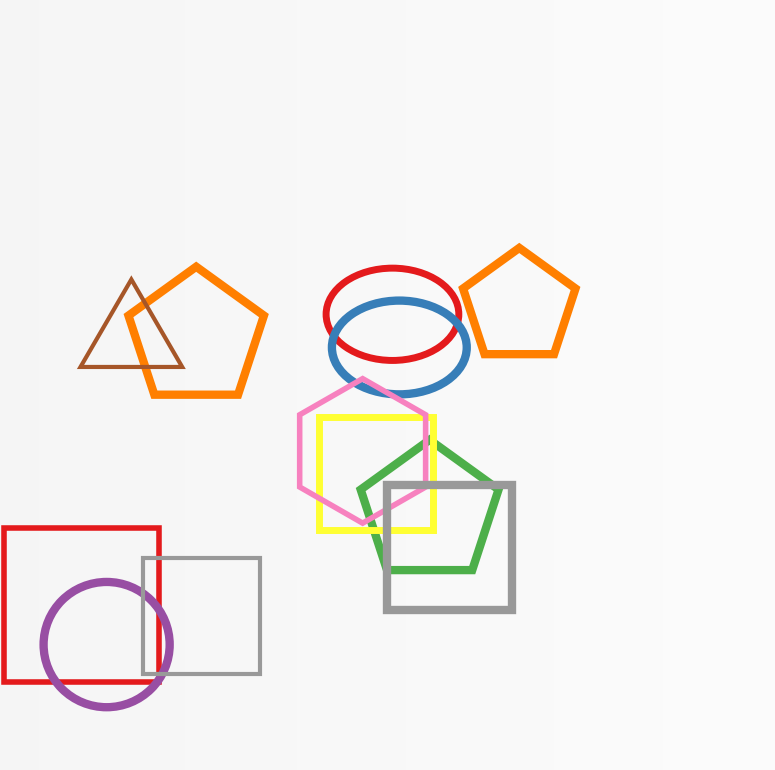[{"shape": "oval", "thickness": 2.5, "radius": 0.43, "center": [0.506, 0.592]}, {"shape": "square", "thickness": 2, "radius": 0.5, "center": [0.105, 0.214]}, {"shape": "oval", "thickness": 3, "radius": 0.43, "center": [0.515, 0.549]}, {"shape": "pentagon", "thickness": 3, "radius": 0.47, "center": [0.554, 0.335]}, {"shape": "circle", "thickness": 3, "radius": 0.41, "center": [0.138, 0.163]}, {"shape": "pentagon", "thickness": 3, "radius": 0.46, "center": [0.253, 0.562]}, {"shape": "pentagon", "thickness": 3, "radius": 0.38, "center": [0.67, 0.602]}, {"shape": "square", "thickness": 2.5, "radius": 0.37, "center": [0.485, 0.385]}, {"shape": "triangle", "thickness": 1.5, "radius": 0.38, "center": [0.169, 0.561]}, {"shape": "hexagon", "thickness": 2, "radius": 0.47, "center": [0.468, 0.414]}, {"shape": "square", "thickness": 3, "radius": 0.4, "center": [0.58, 0.289]}, {"shape": "square", "thickness": 1.5, "radius": 0.38, "center": [0.26, 0.2]}]